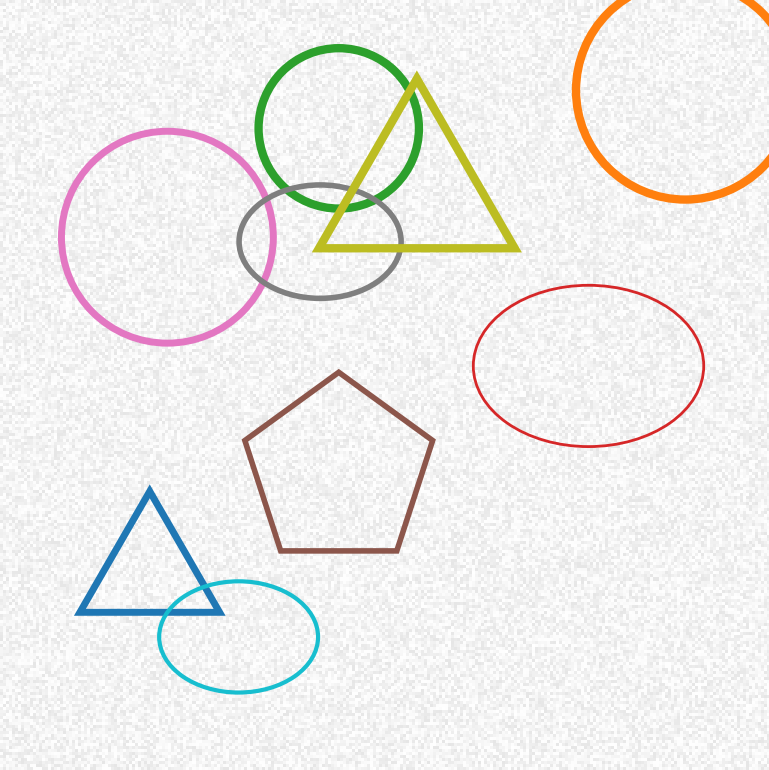[{"shape": "triangle", "thickness": 2.5, "radius": 0.52, "center": [0.194, 0.257]}, {"shape": "circle", "thickness": 3, "radius": 0.71, "center": [0.89, 0.883]}, {"shape": "circle", "thickness": 3, "radius": 0.52, "center": [0.44, 0.833]}, {"shape": "oval", "thickness": 1, "radius": 0.75, "center": [0.764, 0.525]}, {"shape": "pentagon", "thickness": 2, "radius": 0.64, "center": [0.44, 0.388]}, {"shape": "circle", "thickness": 2.5, "radius": 0.69, "center": [0.217, 0.692]}, {"shape": "oval", "thickness": 2, "radius": 0.53, "center": [0.416, 0.686]}, {"shape": "triangle", "thickness": 3, "radius": 0.73, "center": [0.541, 0.751]}, {"shape": "oval", "thickness": 1.5, "radius": 0.52, "center": [0.31, 0.173]}]